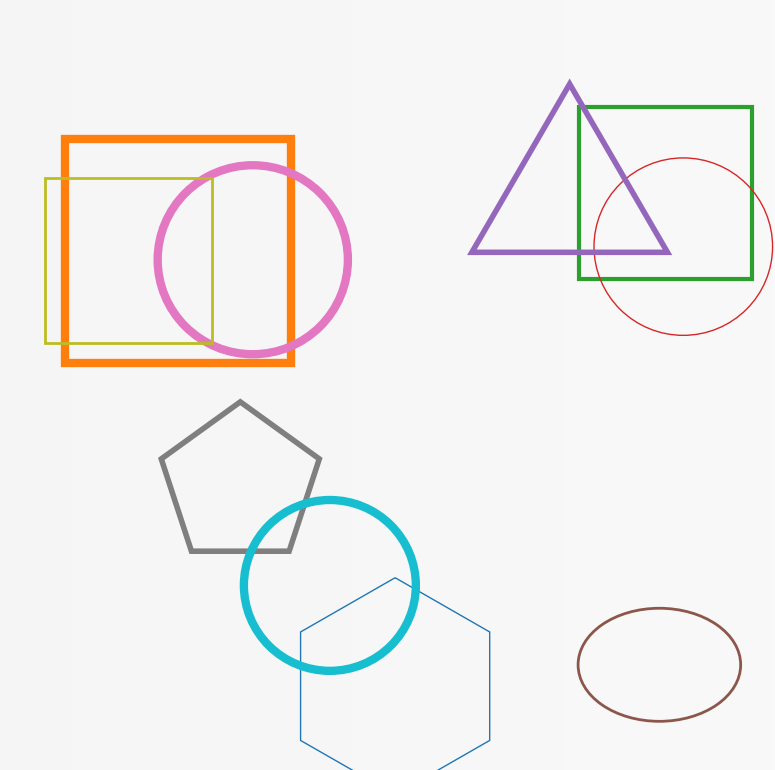[{"shape": "hexagon", "thickness": 0.5, "radius": 0.7, "center": [0.51, 0.109]}, {"shape": "square", "thickness": 3, "radius": 0.73, "center": [0.23, 0.674]}, {"shape": "square", "thickness": 1.5, "radius": 0.56, "center": [0.859, 0.749]}, {"shape": "circle", "thickness": 0.5, "radius": 0.58, "center": [0.882, 0.68]}, {"shape": "triangle", "thickness": 2, "radius": 0.73, "center": [0.735, 0.745]}, {"shape": "oval", "thickness": 1, "radius": 0.52, "center": [0.851, 0.137]}, {"shape": "circle", "thickness": 3, "radius": 0.61, "center": [0.326, 0.663]}, {"shape": "pentagon", "thickness": 2, "radius": 0.54, "center": [0.31, 0.371]}, {"shape": "square", "thickness": 1, "radius": 0.54, "center": [0.166, 0.662]}, {"shape": "circle", "thickness": 3, "radius": 0.55, "center": [0.426, 0.24]}]